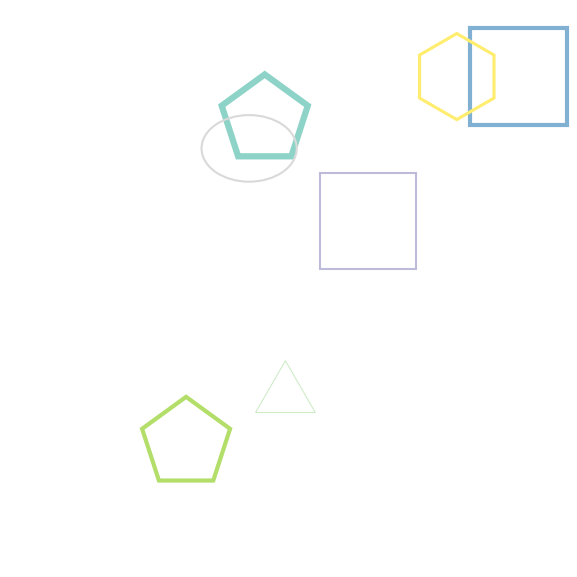[{"shape": "pentagon", "thickness": 3, "radius": 0.39, "center": [0.458, 0.792]}, {"shape": "square", "thickness": 1, "radius": 0.42, "center": [0.637, 0.616]}, {"shape": "square", "thickness": 2, "radius": 0.42, "center": [0.898, 0.867]}, {"shape": "pentagon", "thickness": 2, "radius": 0.4, "center": [0.322, 0.232]}, {"shape": "oval", "thickness": 1, "radius": 0.41, "center": [0.431, 0.742]}, {"shape": "triangle", "thickness": 0.5, "radius": 0.3, "center": [0.494, 0.315]}, {"shape": "hexagon", "thickness": 1.5, "radius": 0.37, "center": [0.791, 0.867]}]